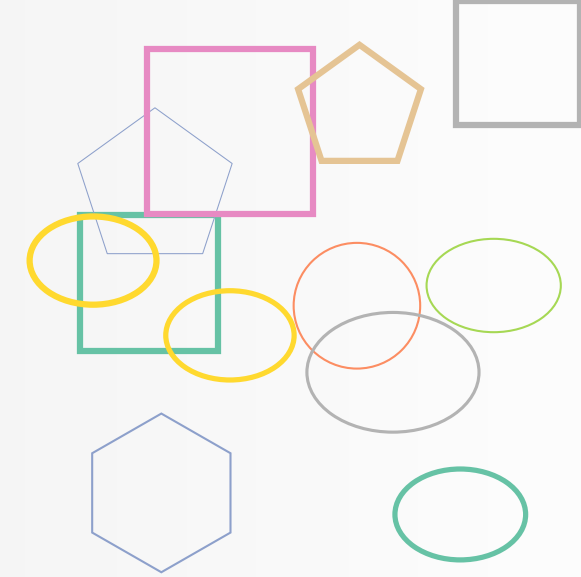[{"shape": "oval", "thickness": 2.5, "radius": 0.56, "center": [0.792, 0.108]}, {"shape": "square", "thickness": 3, "radius": 0.59, "center": [0.256, 0.509]}, {"shape": "circle", "thickness": 1, "radius": 0.54, "center": [0.614, 0.47]}, {"shape": "pentagon", "thickness": 0.5, "radius": 0.7, "center": [0.267, 0.673]}, {"shape": "hexagon", "thickness": 1, "radius": 0.69, "center": [0.278, 0.146]}, {"shape": "square", "thickness": 3, "radius": 0.72, "center": [0.396, 0.772]}, {"shape": "oval", "thickness": 1, "radius": 0.58, "center": [0.849, 0.505]}, {"shape": "oval", "thickness": 3, "radius": 0.55, "center": [0.16, 0.548]}, {"shape": "oval", "thickness": 2.5, "radius": 0.55, "center": [0.396, 0.418]}, {"shape": "pentagon", "thickness": 3, "radius": 0.56, "center": [0.619, 0.81]}, {"shape": "oval", "thickness": 1.5, "radius": 0.74, "center": [0.676, 0.354]}, {"shape": "square", "thickness": 3, "radius": 0.54, "center": [0.891, 0.89]}]